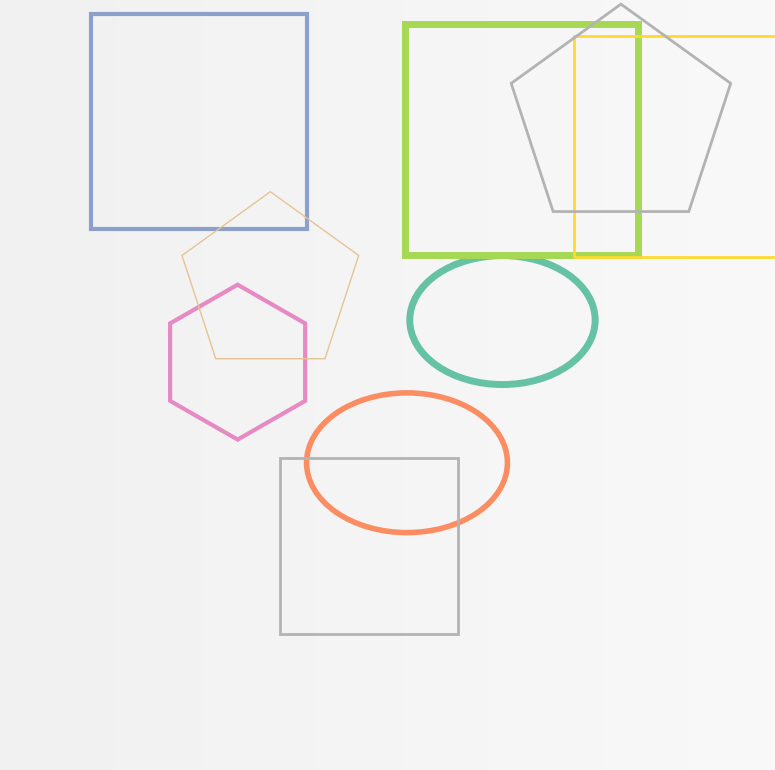[{"shape": "oval", "thickness": 2.5, "radius": 0.6, "center": [0.648, 0.584]}, {"shape": "oval", "thickness": 2, "radius": 0.65, "center": [0.525, 0.399]}, {"shape": "square", "thickness": 1.5, "radius": 0.7, "center": [0.257, 0.842]}, {"shape": "hexagon", "thickness": 1.5, "radius": 0.5, "center": [0.307, 0.53]}, {"shape": "square", "thickness": 2.5, "radius": 0.75, "center": [0.673, 0.819]}, {"shape": "square", "thickness": 1, "radius": 0.72, "center": [0.885, 0.81]}, {"shape": "pentagon", "thickness": 0.5, "radius": 0.6, "center": [0.349, 0.631]}, {"shape": "square", "thickness": 1, "radius": 0.57, "center": [0.476, 0.291]}, {"shape": "pentagon", "thickness": 1, "radius": 0.74, "center": [0.801, 0.846]}]